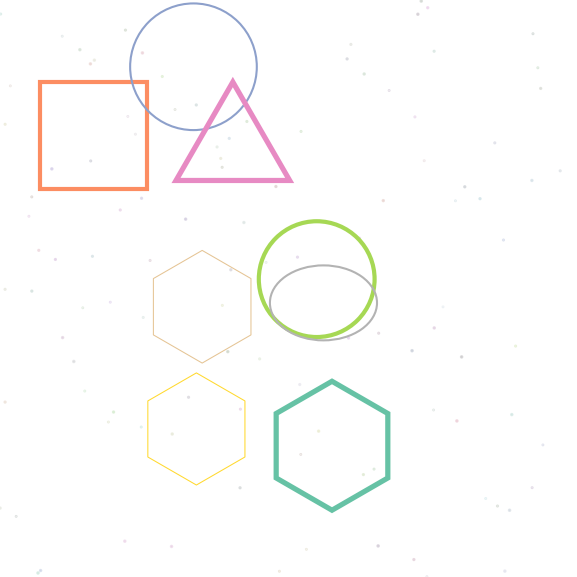[{"shape": "hexagon", "thickness": 2.5, "radius": 0.56, "center": [0.575, 0.227]}, {"shape": "square", "thickness": 2, "radius": 0.46, "center": [0.162, 0.765]}, {"shape": "circle", "thickness": 1, "radius": 0.55, "center": [0.335, 0.884]}, {"shape": "triangle", "thickness": 2.5, "radius": 0.57, "center": [0.403, 0.743]}, {"shape": "circle", "thickness": 2, "radius": 0.5, "center": [0.548, 0.516]}, {"shape": "hexagon", "thickness": 0.5, "radius": 0.49, "center": [0.34, 0.256]}, {"shape": "hexagon", "thickness": 0.5, "radius": 0.49, "center": [0.35, 0.468]}, {"shape": "oval", "thickness": 1, "radius": 0.46, "center": [0.56, 0.475]}]